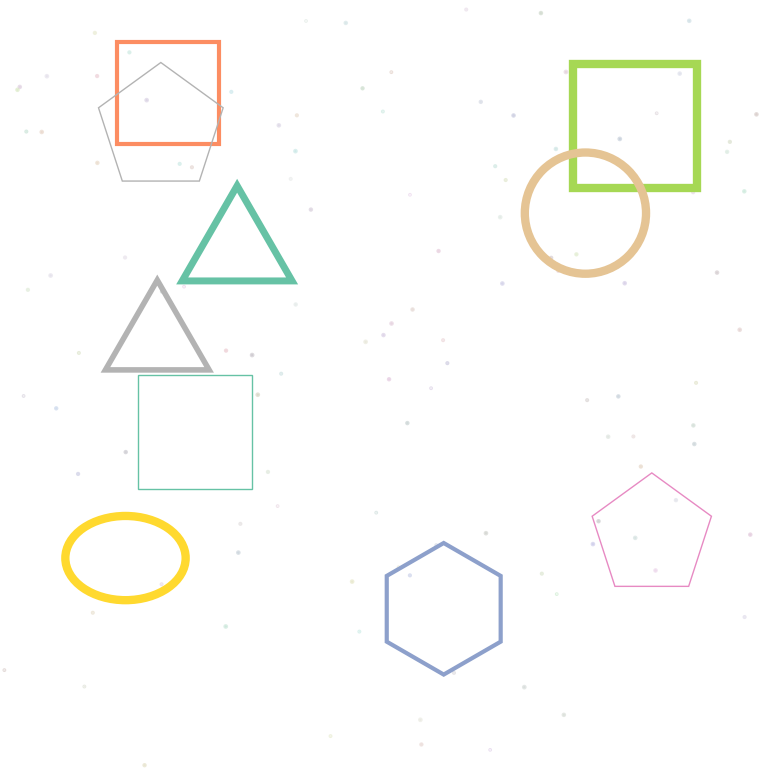[{"shape": "triangle", "thickness": 2.5, "radius": 0.41, "center": [0.308, 0.676]}, {"shape": "square", "thickness": 0.5, "radius": 0.37, "center": [0.253, 0.439]}, {"shape": "square", "thickness": 1.5, "radius": 0.33, "center": [0.218, 0.879]}, {"shape": "hexagon", "thickness": 1.5, "radius": 0.43, "center": [0.576, 0.209]}, {"shape": "pentagon", "thickness": 0.5, "radius": 0.41, "center": [0.846, 0.304]}, {"shape": "square", "thickness": 3, "radius": 0.4, "center": [0.825, 0.836]}, {"shape": "oval", "thickness": 3, "radius": 0.39, "center": [0.163, 0.275]}, {"shape": "circle", "thickness": 3, "radius": 0.39, "center": [0.76, 0.723]}, {"shape": "pentagon", "thickness": 0.5, "radius": 0.43, "center": [0.209, 0.834]}, {"shape": "triangle", "thickness": 2, "radius": 0.39, "center": [0.204, 0.558]}]